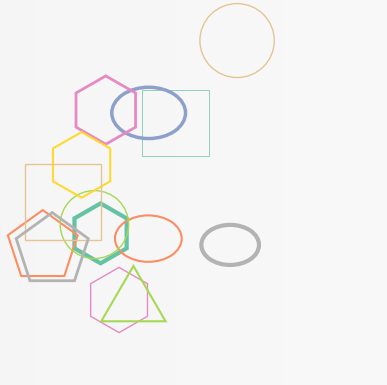[{"shape": "square", "thickness": 0.5, "radius": 0.43, "center": [0.454, 0.68]}, {"shape": "hexagon", "thickness": 3, "radius": 0.39, "center": [0.26, 0.394]}, {"shape": "pentagon", "thickness": 1.5, "radius": 0.47, "center": [0.11, 0.36]}, {"shape": "oval", "thickness": 1.5, "radius": 0.43, "center": [0.383, 0.38]}, {"shape": "oval", "thickness": 2.5, "radius": 0.48, "center": [0.384, 0.707]}, {"shape": "hexagon", "thickness": 2, "radius": 0.44, "center": [0.273, 0.714]}, {"shape": "hexagon", "thickness": 1, "radius": 0.42, "center": [0.307, 0.221]}, {"shape": "circle", "thickness": 1, "radius": 0.44, "center": [0.244, 0.417]}, {"shape": "triangle", "thickness": 1.5, "radius": 0.48, "center": [0.344, 0.213]}, {"shape": "hexagon", "thickness": 1.5, "radius": 0.43, "center": [0.211, 0.572]}, {"shape": "square", "thickness": 1, "radius": 0.49, "center": [0.163, 0.475]}, {"shape": "circle", "thickness": 1, "radius": 0.48, "center": [0.612, 0.895]}, {"shape": "oval", "thickness": 3, "radius": 0.37, "center": [0.594, 0.364]}, {"shape": "pentagon", "thickness": 2, "radius": 0.49, "center": [0.135, 0.35]}]